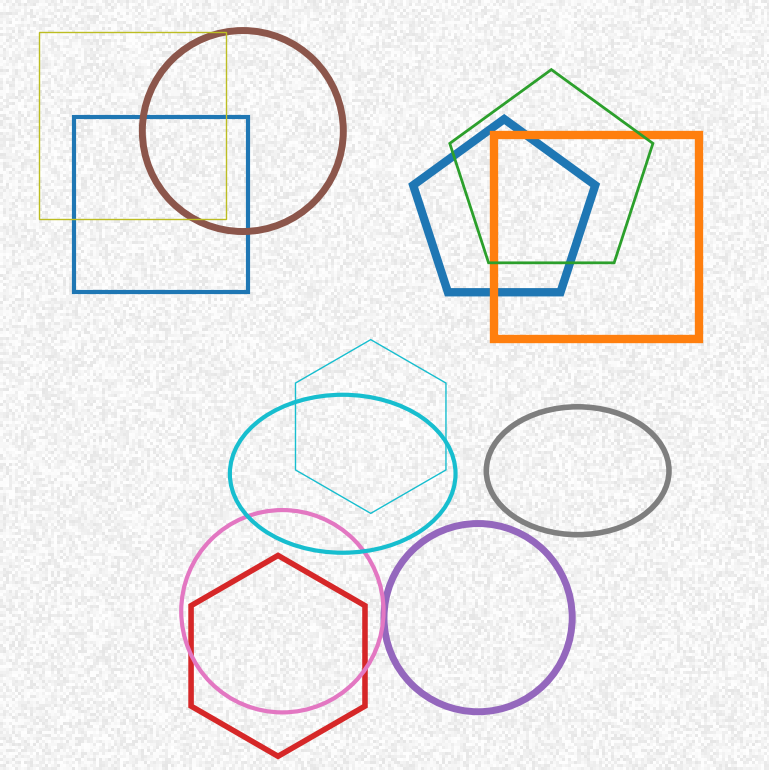[{"shape": "square", "thickness": 1.5, "radius": 0.57, "center": [0.209, 0.734]}, {"shape": "pentagon", "thickness": 3, "radius": 0.62, "center": [0.655, 0.721]}, {"shape": "square", "thickness": 3, "radius": 0.66, "center": [0.775, 0.692]}, {"shape": "pentagon", "thickness": 1, "radius": 0.69, "center": [0.716, 0.771]}, {"shape": "hexagon", "thickness": 2, "radius": 0.65, "center": [0.361, 0.148]}, {"shape": "circle", "thickness": 2.5, "radius": 0.61, "center": [0.621, 0.198]}, {"shape": "circle", "thickness": 2.5, "radius": 0.65, "center": [0.315, 0.83]}, {"shape": "circle", "thickness": 1.5, "radius": 0.66, "center": [0.367, 0.206]}, {"shape": "oval", "thickness": 2, "radius": 0.59, "center": [0.75, 0.389]}, {"shape": "square", "thickness": 0.5, "radius": 0.61, "center": [0.172, 0.837]}, {"shape": "oval", "thickness": 1.5, "radius": 0.73, "center": [0.445, 0.385]}, {"shape": "hexagon", "thickness": 0.5, "radius": 0.56, "center": [0.481, 0.446]}]